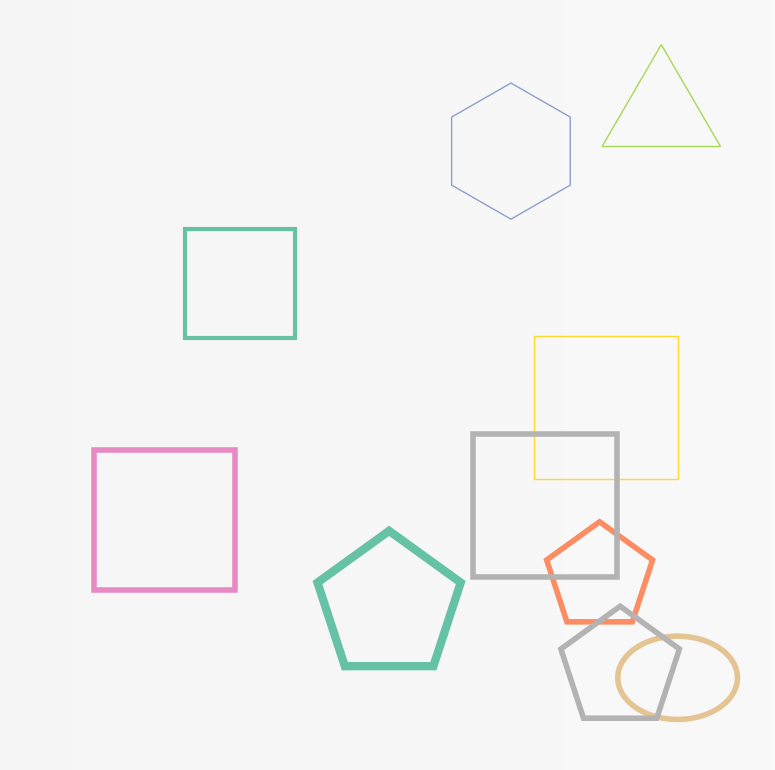[{"shape": "pentagon", "thickness": 3, "radius": 0.49, "center": [0.502, 0.213]}, {"shape": "square", "thickness": 1.5, "radius": 0.36, "center": [0.31, 0.632]}, {"shape": "pentagon", "thickness": 2, "radius": 0.36, "center": [0.774, 0.251]}, {"shape": "hexagon", "thickness": 0.5, "radius": 0.44, "center": [0.659, 0.804]}, {"shape": "square", "thickness": 2, "radius": 0.45, "center": [0.212, 0.325]}, {"shape": "triangle", "thickness": 0.5, "radius": 0.44, "center": [0.853, 0.854]}, {"shape": "square", "thickness": 0.5, "radius": 0.47, "center": [0.782, 0.471]}, {"shape": "oval", "thickness": 2, "radius": 0.39, "center": [0.874, 0.12]}, {"shape": "square", "thickness": 2, "radius": 0.46, "center": [0.703, 0.344]}, {"shape": "pentagon", "thickness": 2, "radius": 0.4, "center": [0.8, 0.132]}]